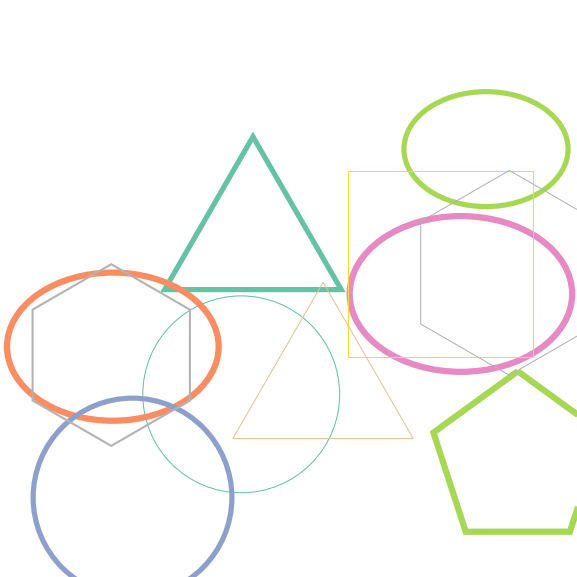[{"shape": "circle", "thickness": 0.5, "radius": 0.85, "center": [0.418, 0.316]}, {"shape": "triangle", "thickness": 2.5, "radius": 0.88, "center": [0.438, 0.586]}, {"shape": "oval", "thickness": 3, "radius": 0.92, "center": [0.195, 0.399]}, {"shape": "circle", "thickness": 2.5, "radius": 0.86, "center": [0.229, 0.138]}, {"shape": "oval", "thickness": 3, "radius": 0.96, "center": [0.798, 0.49]}, {"shape": "pentagon", "thickness": 3, "radius": 0.77, "center": [0.897, 0.203]}, {"shape": "oval", "thickness": 2.5, "radius": 0.71, "center": [0.842, 0.741]}, {"shape": "square", "thickness": 0.5, "radius": 0.8, "center": [0.763, 0.542]}, {"shape": "triangle", "thickness": 0.5, "radius": 0.9, "center": [0.559, 0.33]}, {"shape": "hexagon", "thickness": 1, "radius": 0.79, "center": [0.193, 0.384]}, {"shape": "hexagon", "thickness": 0.5, "radius": 0.89, "center": [0.882, 0.527]}]